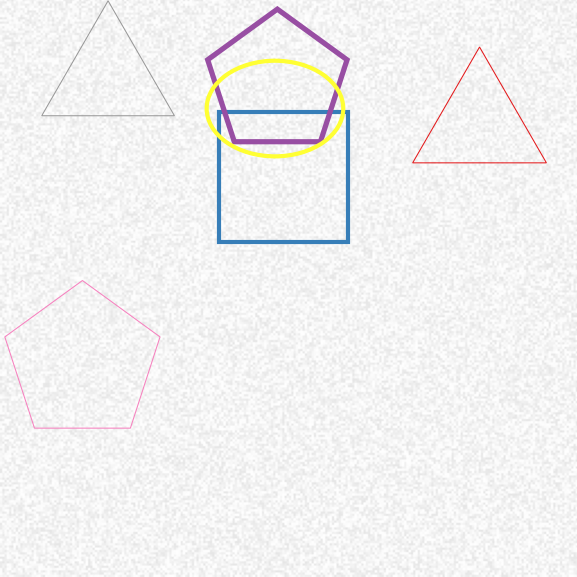[{"shape": "triangle", "thickness": 0.5, "radius": 0.67, "center": [0.83, 0.784]}, {"shape": "square", "thickness": 2, "radius": 0.56, "center": [0.491, 0.693]}, {"shape": "pentagon", "thickness": 2.5, "radius": 0.63, "center": [0.48, 0.856]}, {"shape": "oval", "thickness": 2, "radius": 0.59, "center": [0.476, 0.811]}, {"shape": "pentagon", "thickness": 0.5, "radius": 0.71, "center": [0.143, 0.372]}, {"shape": "triangle", "thickness": 0.5, "radius": 0.66, "center": [0.187, 0.865]}]